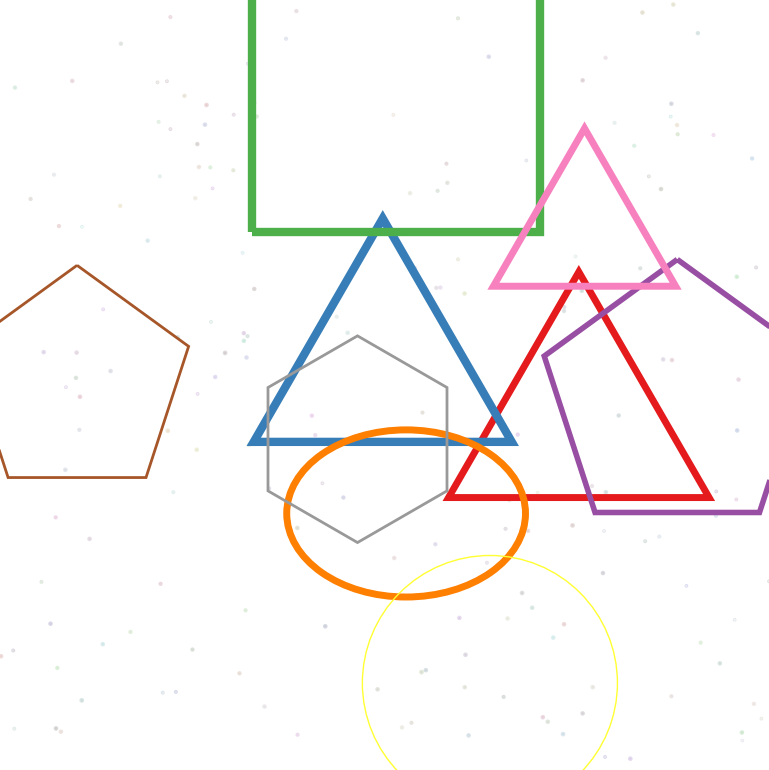[{"shape": "triangle", "thickness": 2.5, "radius": 0.98, "center": [0.752, 0.452]}, {"shape": "triangle", "thickness": 3, "radius": 0.97, "center": [0.497, 0.523]}, {"shape": "square", "thickness": 3, "radius": 0.94, "center": [0.515, 0.886]}, {"shape": "pentagon", "thickness": 2, "radius": 0.91, "center": [0.88, 0.481]}, {"shape": "oval", "thickness": 2.5, "radius": 0.78, "center": [0.527, 0.333]}, {"shape": "circle", "thickness": 0.5, "radius": 0.83, "center": [0.636, 0.113]}, {"shape": "pentagon", "thickness": 1, "radius": 0.76, "center": [0.1, 0.503]}, {"shape": "triangle", "thickness": 2.5, "radius": 0.68, "center": [0.759, 0.697]}, {"shape": "hexagon", "thickness": 1, "radius": 0.67, "center": [0.464, 0.43]}]